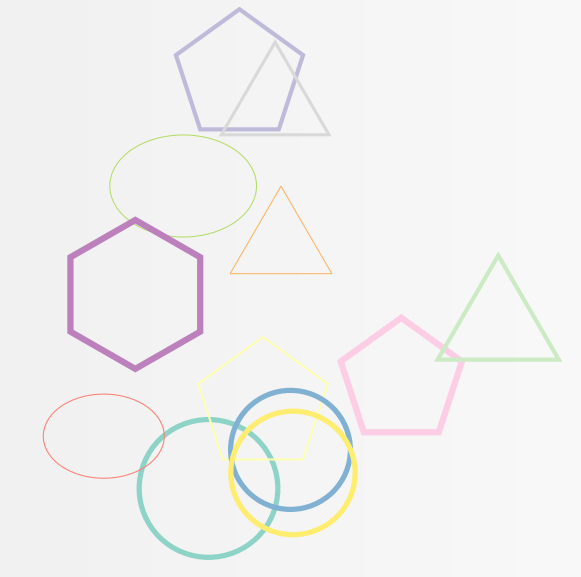[{"shape": "circle", "thickness": 2.5, "radius": 0.6, "center": [0.359, 0.153]}, {"shape": "pentagon", "thickness": 1, "radius": 0.59, "center": [0.452, 0.298]}, {"shape": "pentagon", "thickness": 2, "radius": 0.58, "center": [0.412, 0.868]}, {"shape": "oval", "thickness": 0.5, "radius": 0.52, "center": [0.179, 0.244]}, {"shape": "circle", "thickness": 2.5, "radius": 0.52, "center": [0.5, 0.22]}, {"shape": "triangle", "thickness": 0.5, "radius": 0.51, "center": [0.483, 0.576]}, {"shape": "oval", "thickness": 0.5, "radius": 0.63, "center": [0.315, 0.677]}, {"shape": "pentagon", "thickness": 3, "radius": 0.55, "center": [0.69, 0.339]}, {"shape": "triangle", "thickness": 1.5, "radius": 0.53, "center": [0.473, 0.819]}, {"shape": "hexagon", "thickness": 3, "radius": 0.64, "center": [0.233, 0.489]}, {"shape": "triangle", "thickness": 2, "radius": 0.6, "center": [0.857, 0.437]}, {"shape": "circle", "thickness": 2.5, "radius": 0.53, "center": [0.504, 0.18]}]